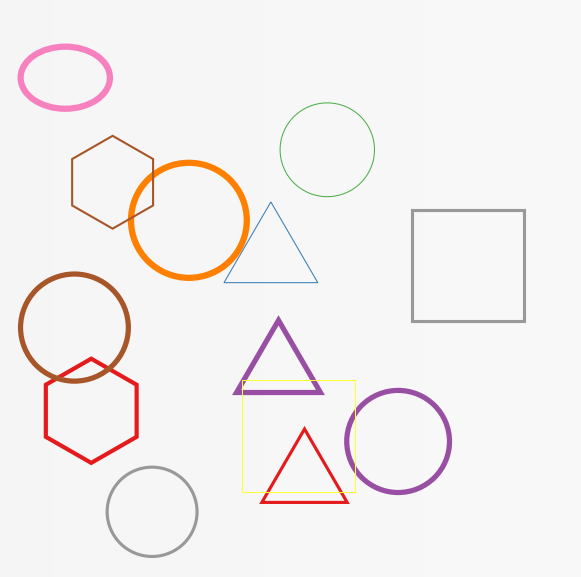[{"shape": "hexagon", "thickness": 2, "radius": 0.45, "center": [0.157, 0.288]}, {"shape": "triangle", "thickness": 1.5, "radius": 0.42, "center": [0.524, 0.172]}, {"shape": "triangle", "thickness": 0.5, "radius": 0.47, "center": [0.466, 0.556]}, {"shape": "circle", "thickness": 0.5, "radius": 0.41, "center": [0.563, 0.74]}, {"shape": "circle", "thickness": 2.5, "radius": 0.44, "center": [0.685, 0.235]}, {"shape": "triangle", "thickness": 2.5, "radius": 0.42, "center": [0.479, 0.361]}, {"shape": "circle", "thickness": 3, "radius": 0.5, "center": [0.325, 0.618]}, {"shape": "square", "thickness": 0.5, "radius": 0.49, "center": [0.513, 0.244]}, {"shape": "hexagon", "thickness": 1, "radius": 0.4, "center": [0.194, 0.684]}, {"shape": "circle", "thickness": 2.5, "radius": 0.46, "center": [0.128, 0.432]}, {"shape": "oval", "thickness": 3, "radius": 0.38, "center": [0.112, 0.865]}, {"shape": "circle", "thickness": 1.5, "radius": 0.39, "center": [0.262, 0.113]}, {"shape": "square", "thickness": 1.5, "radius": 0.48, "center": [0.805, 0.539]}]